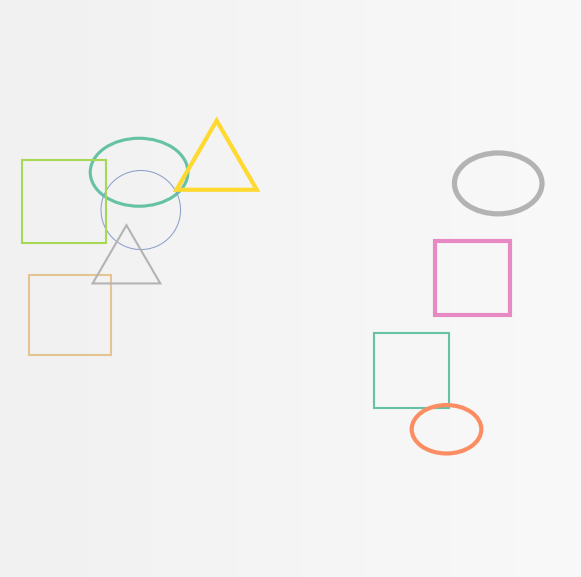[{"shape": "square", "thickness": 1, "radius": 0.32, "center": [0.708, 0.357]}, {"shape": "oval", "thickness": 1.5, "radius": 0.42, "center": [0.239, 0.701]}, {"shape": "oval", "thickness": 2, "radius": 0.3, "center": [0.768, 0.256]}, {"shape": "circle", "thickness": 0.5, "radius": 0.34, "center": [0.242, 0.635]}, {"shape": "square", "thickness": 2, "radius": 0.32, "center": [0.813, 0.518]}, {"shape": "square", "thickness": 1, "radius": 0.36, "center": [0.111, 0.65]}, {"shape": "triangle", "thickness": 2, "radius": 0.4, "center": [0.373, 0.71]}, {"shape": "square", "thickness": 1, "radius": 0.35, "center": [0.12, 0.454]}, {"shape": "triangle", "thickness": 1, "radius": 0.34, "center": [0.218, 0.542]}, {"shape": "oval", "thickness": 2.5, "radius": 0.38, "center": [0.857, 0.682]}]